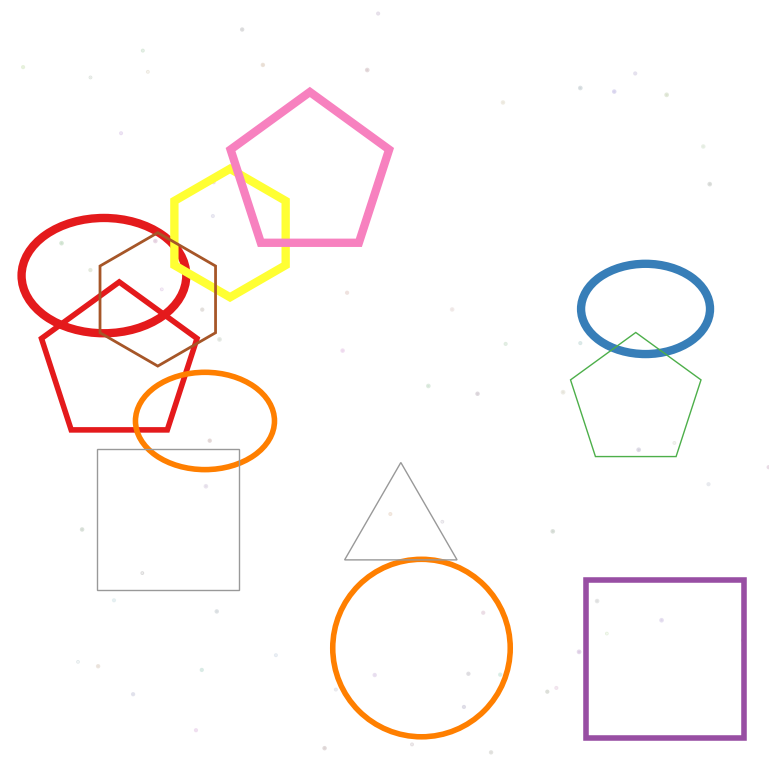[{"shape": "pentagon", "thickness": 2, "radius": 0.53, "center": [0.155, 0.528]}, {"shape": "oval", "thickness": 3, "radius": 0.53, "center": [0.135, 0.642]}, {"shape": "oval", "thickness": 3, "radius": 0.42, "center": [0.838, 0.599]}, {"shape": "pentagon", "thickness": 0.5, "radius": 0.45, "center": [0.826, 0.479]}, {"shape": "square", "thickness": 2, "radius": 0.51, "center": [0.864, 0.144]}, {"shape": "circle", "thickness": 2, "radius": 0.58, "center": [0.547, 0.158]}, {"shape": "oval", "thickness": 2, "radius": 0.45, "center": [0.266, 0.453]}, {"shape": "hexagon", "thickness": 3, "radius": 0.42, "center": [0.299, 0.697]}, {"shape": "hexagon", "thickness": 1, "radius": 0.43, "center": [0.205, 0.611]}, {"shape": "pentagon", "thickness": 3, "radius": 0.54, "center": [0.402, 0.772]}, {"shape": "triangle", "thickness": 0.5, "radius": 0.42, "center": [0.521, 0.315]}, {"shape": "square", "thickness": 0.5, "radius": 0.46, "center": [0.218, 0.325]}]